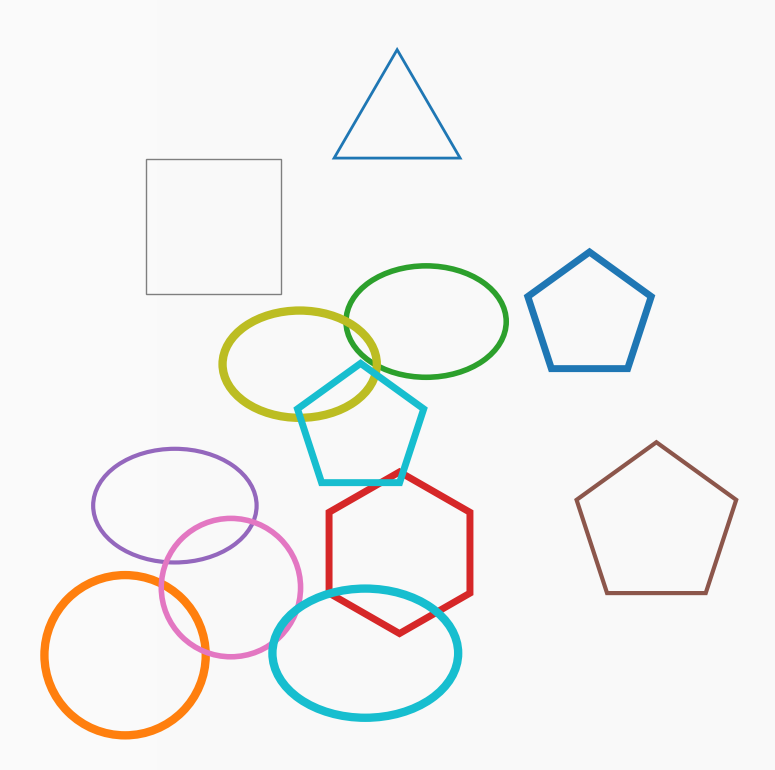[{"shape": "triangle", "thickness": 1, "radius": 0.47, "center": [0.512, 0.842]}, {"shape": "pentagon", "thickness": 2.5, "radius": 0.42, "center": [0.761, 0.589]}, {"shape": "circle", "thickness": 3, "radius": 0.52, "center": [0.161, 0.149]}, {"shape": "oval", "thickness": 2, "radius": 0.52, "center": [0.55, 0.582]}, {"shape": "hexagon", "thickness": 2.5, "radius": 0.52, "center": [0.515, 0.282]}, {"shape": "oval", "thickness": 1.5, "radius": 0.53, "center": [0.226, 0.343]}, {"shape": "pentagon", "thickness": 1.5, "radius": 0.54, "center": [0.847, 0.317]}, {"shape": "circle", "thickness": 2, "radius": 0.45, "center": [0.298, 0.237]}, {"shape": "square", "thickness": 0.5, "radius": 0.44, "center": [0.276, 0.706]}, {"shape": "oval", "thickness": 3, "radius": 0.5, "center": [0.387, 0.527]}, {"shape": "pentagon", "thickness": 2.5, "radius": 0.43, "center": [0.465, 0.442]}, {"shape": "oval", "thickness": 3, "radius": 0.6, "center": [0.471, 0.152]}]